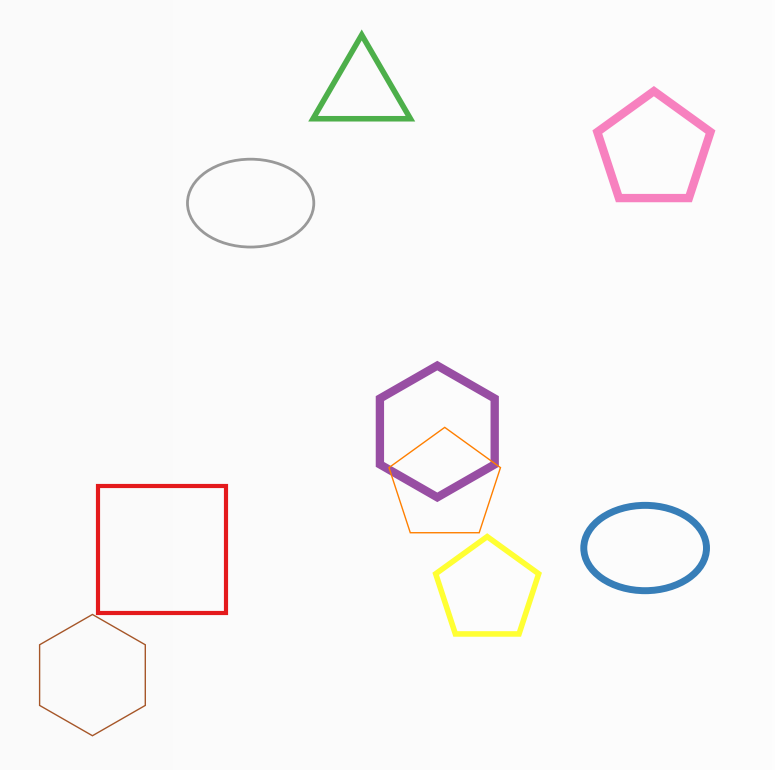[{"shape": "square", "thickness": 1.5, "radius": 0.41, "center": [0.209, 0.286]}, {"shape": "oval", "thickness": 2.5, "radius": 0.4, "center": [0.832, 0.288]}, {"shape": "triangle", "thickness": 2, "radius": 0.36, "center": [0.467, 0.882]}, {"shape": "hexagon", "thickness": 3, "radius": 0.43, "center": [0.564, 0.44]}, {"shape": "pentagon", "thickness": 0.5, "radius": 0.38, "center": [0.574, 0.369]}, {"shape": "pentagon", "thickness": 2, "radius": 0.35, "center": [0.629, 0.233]}, {"shape": "hexagon", "thickness": 0.5, "radius": 0.39, "center": [0.119, 0.123]}, {"shape": "pentagon", "thickness": 3, "radius": 0.38, "center": [0.844, 0.805]}, {"shape": "oval", "thickness": 1, "radius": 0.41, "center": [0.323, 0.736]}]